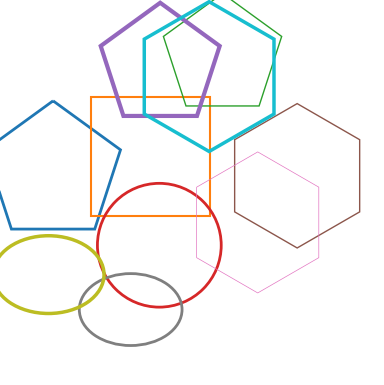[{"shape": "pentagon", "thickness": 2, "radius": 0.92, "center": [0.138, 0.554]}, {"shape": "square", "thickness": 1.5, "radius": 0.77, "center": [0.391, 0.594]}, {"shape": "pentagon", "thickness": 1, "radius": 0.81, "center": [0.578, 0.855]}, {"shape": "circle", "thickness": 2, "radius": 0.8, "center": [0.414, 0.363]}, {"shape": "pentagon", "thickness": 3, "radius": 0.81, "center": [0.416, 0.83]}, {"shape": "hexagon", "thickness": 1, "radius": 0.94, "center": [0.772, 0.543]}, {"shape": "hexagon", "thickness": 0.5, "radius": 0.92, "center": [0.669, 0.422]}, {"shape": "oval", "thickness": 2, "radius": 0.67, "center": [0.339, 0.196]}, {"shape": "oval", "thickness": 2.5, "radius": 0.72, "center": [0.126, 0.287]}, {"shape": "hexagon", "thickness": 2.5, "radius": 0.97, "center": [0.543, 0.801]}]